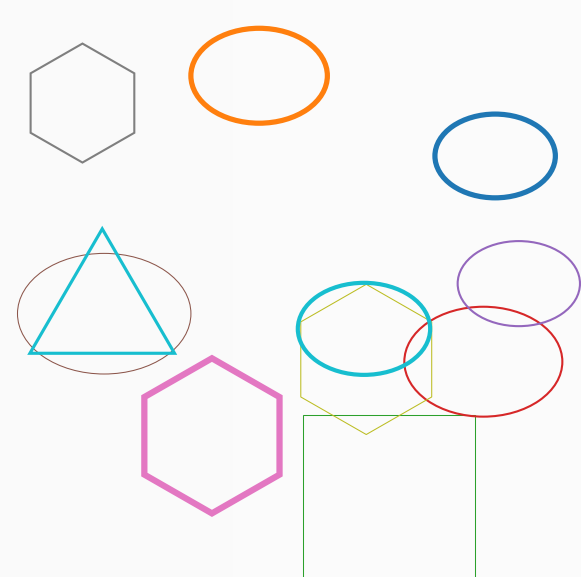[{"shape": "oval", "thickness": 2.5, "radius": 0.52, "center": [0.852, 0.729]}, {"shape": "oval", "thickness": 2.5, "radius": 0.59, "center": [0.446, 0.868]}, {"shape": "square", "thickness": 0.5, "radius": 0.74, "center": [0.668, 0.133]}, {"shape": "oval", "thickness": 1, "radius": 0.68, "center": [0.832, 0.373]}, {"shape": "oval", "thickness": 1, "radius": 0.53, "center": [0.893, 0.508]}, {"shape": "oval", "thickness": 0.5, "radius": 0.75, "center": [0.179, 0.456]}, {"shape": "hexagon", "thickness": 3, "radius": 0.67, "center": [0.365, 0.244]}, {"shape": "hexagon", "thickness": 1, "radius": 0.52, "center": [0.142, 0.821]}, {"shape": "hexagon", "thickness": 0.5, "radius": 0.65, "center": [0.63, 0.377]}, {"shape": "triangle", "thickness": 1.5, "radius": 0.72, "center": [0.176, 0.459]}, {"shape": "oval", "thickness": 2, "radius": 0.57, "center": [0.626, 0.43]}]